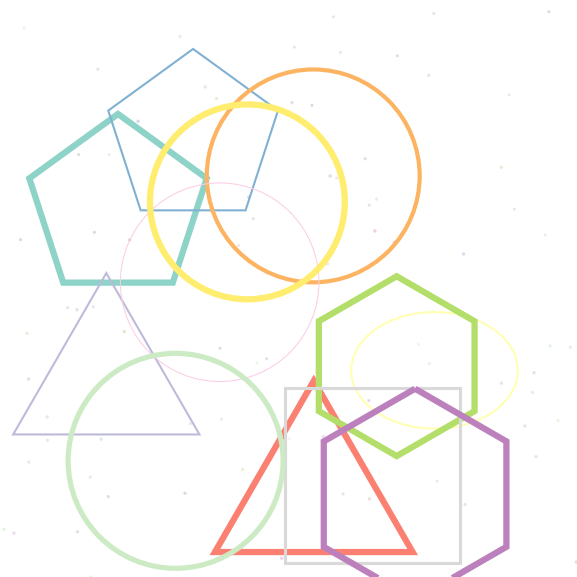[{"shape": "pentagon", "thickness": 3, "radius": 0.81, "center": [0.204, 0.64]}, {"shape": "oval", "thickness": 1, "radius": 0.72, "center": [0.752, 0.358]}, {"shape": "triangle", "thickness": 1, "radius": 0.93, "center": [0.184, 0.34]}, {"shape": "triangle", "thickness": 3, "radius": 0.99, "center": [0.543, 0.142]}, {"shape": "pentagon", "thickness": 1, "radius": 0.77, "center": [0.334, 0.76]}, {"shape": "circle", "thickness": 2, "radius": 0.92, "center": [0.542, 0.695]}, {"shape": "hexagon", "thickness": 3, "radius": 0.78, "center": [0.687, 0.365]}, {"shape": "circle", "thickness": 0.5, "radius": 0.86, "center": [0.38, 0.51]}, {"shape": "square", "thickness": 1.5, "radius": 0.76, "center": [0.645, 0.176]}, {"shape": "hexagon", "thickness": 3, "radius": 0.91, "center": [0.719, 0.143]}, {"shape": "circle", "thickness": 2.5, "radius": 0.93, "center": [0.304, 0.201]}, {"shape": "circle", "thickness": 3, "radius": 0.84, "center": [0.428, 0.65]}]